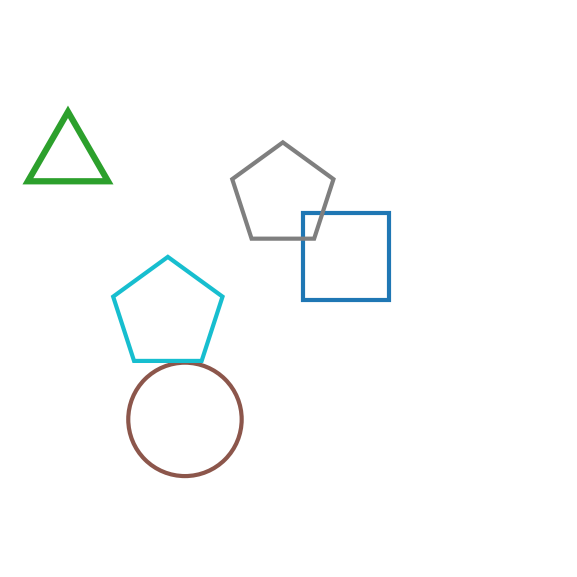[{"shape": "square", "thickness": 2, "radius": 0.37, "center": [0.599, 0.555]}, {"shape": "triangle", "thickness": 3, "radius": 0.4, "center": [0.118, 0.725]}, {"shape": "circle", "thickness": 2, "radius": 0.49, "center": [0.32, 0.273]}, {"shape": "pentagon", "thickness": 2, "radius": 0.46, "center": [0.49, 0.66]}, {"shape": "pentagon", "thickness": 2, "radius": 0.5, "center": [0.291, 0.455]}]